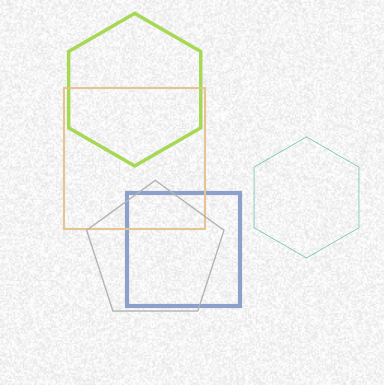[{"shape": "hexagon", "thickness": 0.5, "radius": 0.79, "center": [0.796, 0.487]}, {"shape": "square", "thickness": 3, "radius": 0.73, "center": [0.477, 0.352]}, {"shape": "hexagon", "thickness": 2.5, "radius": 0.99, "center": [0.35, 0.767]}, {"shape": "square", "thickness": 1.5, "radius": 0.92, "center": [0.35, 0.587]}, {"shape": "pentagon", "thickness": 1, "radius": 0.94, "center": [0.403, 0.344]}]